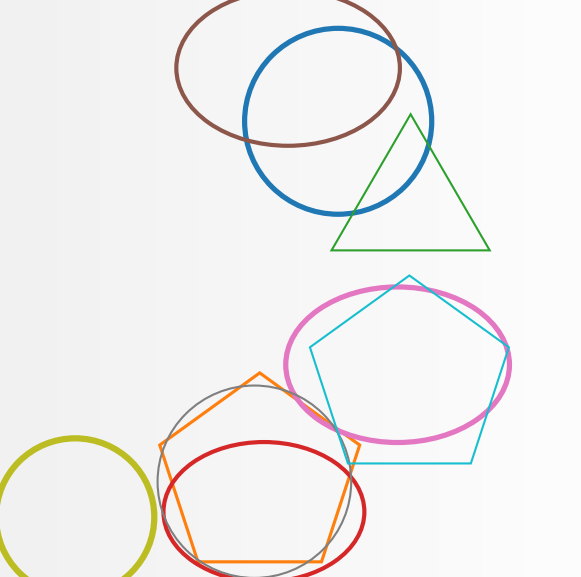[{"shape": "circle", "thickness": 2.5, "radius": 0.8, "center": [0.582, 0.789]}, {"shape": "pentagon", "thickness": 1.5, "radius": 0.9, "center": [0.447, 0.173]}, {"shape": "triangle", "thickness": 1, "radius": 0.79, "center": [0.706, 0.644]}, {"shape": "oval", "thickness": 2, "radius": 0.86, "center": [0.454, 0.113]}, {"shape": "oval", "thickness": 2, "radius": 0.96, "center": [0.496, 0.881]}, {"shape": "oval", "thickness": 2.5, "radius": 0.96, "center": [0.684, 0.368]}, {"shape": "circle", "thickness": 1, "radius": 0.83, "center": [0.438, 0.165]}, {"shape": "circle", "thickness": 3, "radius": 0.68, "center": [0.129, 0.104]}, {"shape": "pentagon", "thickness": 1, "radius": 0.9, "center": [0.704, 0.342]}]